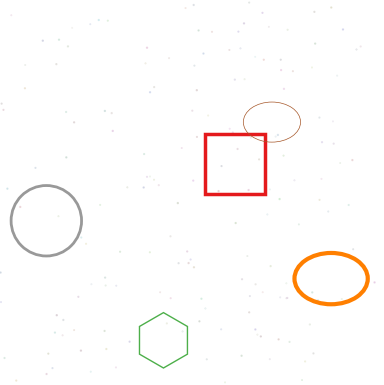[{"shape": "square", "thickness": 2.5, "radius": 0.39, "center": [0.611, 0.575]}, {"shape": "hexagon", "thickness": 1, "radius": 0.36, "center": [0.425, 0.116]}, {"shape": "oval", "thickness": 3, "radius": 0.48, "center": [0.86, 0.276]}, {"shape": "oval", "thickness": 0.5, "radius": 0.37, "center": [0.706, 0.683]}, {"shape": "circle", "thickness": 2, "radius": 0.46, "center": [0.12, 0.427]}]